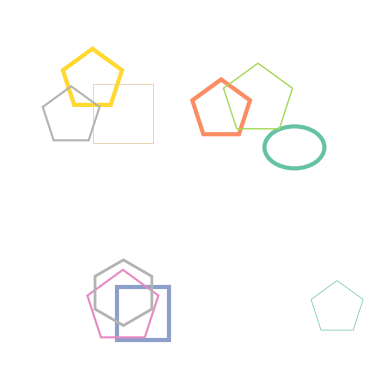[{"shape": "oval", "thickness": 3, "radius": 0.39, "center": [0.765, 0.617]}, {"shape": "pentagon", "thickness": 0.5, "radius": 0.36, "center": [0.876, 0.2]}, {"shape": "pentagon", "thickness": 3, "radius": 0.39, "center": [0.574, 0.715]}, {"shape": "square", "thickness": 3, "radius": 0.34, "center": [0.371, 0.186]}, {"shape": "pentagon", "thickness": 1.5, "radius": 0.48, "center": [0.319, 0.202]}, {"shape": "pentagon", "thickness": 1, "radius": 0.47, "center": [0.67, 0.742]}, {"shape": "pentagon", "thickness": 3, "radius": 0.4, "center": [0.24, 0.793]}, {"shape": "square", "thickness": 0.5, "radius": 0.38, "center": [0.32, 0.705]}, {"shape": "pentagon", "thickness": 1.5, "radius": 0.39, "center": [0.185, 0.698]}, {"shape": "hexagon", "thickness": 2, "radius": 0.43, "center": [0.321, 0.24]}]